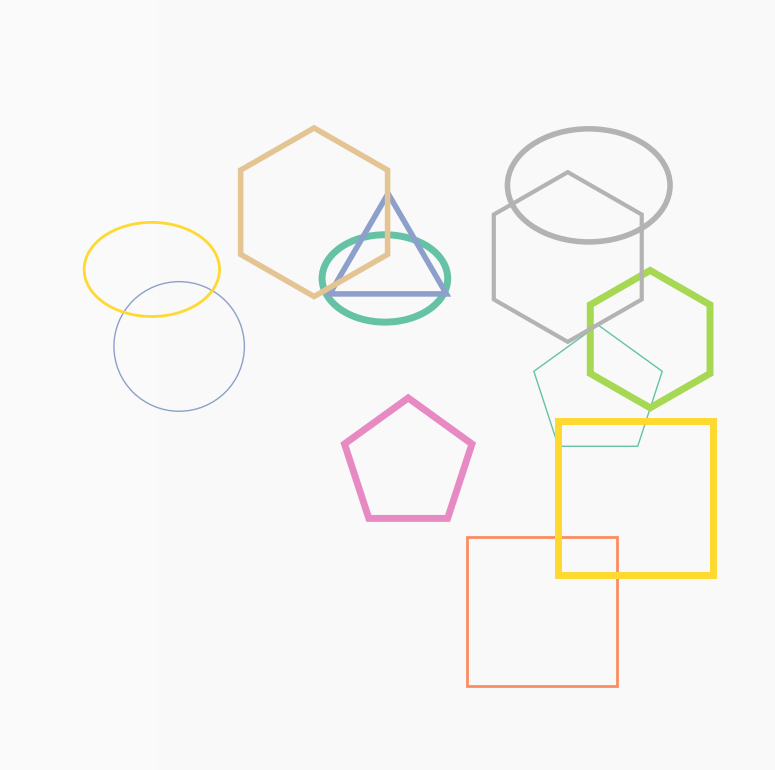[{"shape": "oval", "thickness": 2.5, "radius": 0.41, "center": [0.497, 0.638]}, {"shape": "pentagon", "thickness": 0.5, "radius": 0.44, "center": [0.772, 0.491]}, {"shape": "square", "thickness": 1, "radius": 0.48, "center": [0.7, 0.206]}, {"shape": "circle", "thickness": 0.5, "radius": 0.42, "center": [0.231, 0.55]}, {"shape": "triangle", "thickness": 2, "radius": 0.43, "center": [0.501, 0.662]}, {"shape": "pentagon", "thickness": 2.5, "radius": 0.43, "center": [0.527, 0.397]}, {"shape": "hexagon", "thickness": 2.5, "radius": 0.45, "center": [0.839, 0.56]}, {"shape": "oval", "thickness": 1, "radius": 0.44, "center": [0.196, 0.65]}, {"shape": "square", "thickness": 2.5, "radius": 0.5, "center": [0.82, 0.353]}, {"shape": "hexagon", "thickness": 2, "radius": 0.55, "center": [0.405, 0.724]}, {"shape": "oval", "thickness": 2, "radius": 0.52, "center": [0.76, 0.759]}, {"shape": "hexagon", "thickness": 1.5, "radius": 0.55, "center": [0.733, 0.666]}]